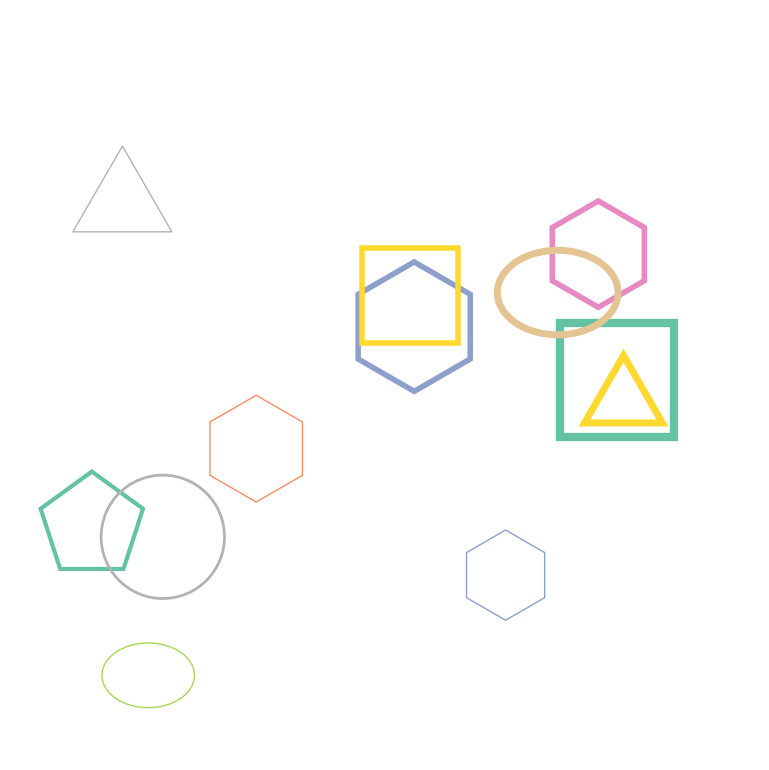[{"shape": "square", "thickness": 3, "radius": 0.37, "center": [0.801, 0.506]}, {"shape": "pentagon", "thickness": 1.5, "radius": 0.35, "center": [0.119, 0.318]}, {"shape": "hexagon", "thickness": 0.5, "radius": 0.35, "center": [0.333, 0.417]}, {"shape": "hexagon", "thickness": 0.5, "radius": 0.29, "center": [0.657, 0.253]}, {"shape": "hexagon", "thickness": 2, "radius": 0.42, "center": [0.538, 0.576]}, {"shape": "hexagon", "thickness": 2, "radius": 0.35, "center": [0.777, 0.67]}, {"shape": "oval", "thickness": 0.5, "radius": 0.3, "center": [0.192, 0.123]}, {"shape": "square", "thickness": 2, "radius": 0.31, "center": [0.533, 0.616]}, {"shape": "triangle", "thickness": 2.5, "radius": 0.29, "center": [0.81, 0.48]}, {"shape": "oval", "thickness": 2.5, "radius": 0.39, "center": [0.724, 0.62]}, {"shape": "triangle", "thickness": 0.5, "radius": 0.37, "center": [0.159, 0.736]}, {"shape": "circle", "thickness": 1, "radius": 0.4, "center": [0.211, 0.303]}]